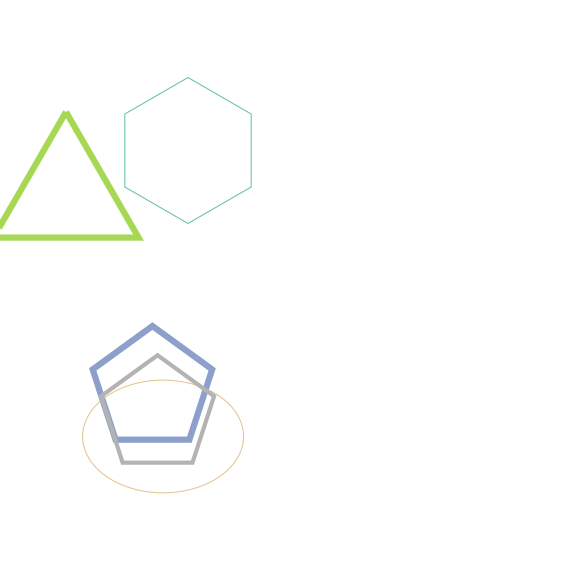[{"shape": "hexagon", "thickness": 0.5, "radius": 0.63, "center": [0.326, 0.739]}, {"shape": "pentagon", "thickness": 3, "radius": 0.54, "center": [0.264, 0.326]}, {"shape": "triangle", "thickness": 3, "radius": 0.73, "center": [0.114, 0.66]}, {"shape": "oval", "thickness": 0.5, "radius": 0.7, "center": [0.282, 0.243]}, {"shape": "pentagon", "thickness": 2, "radius": 0.51, "center": [0.273, 0.281]}]